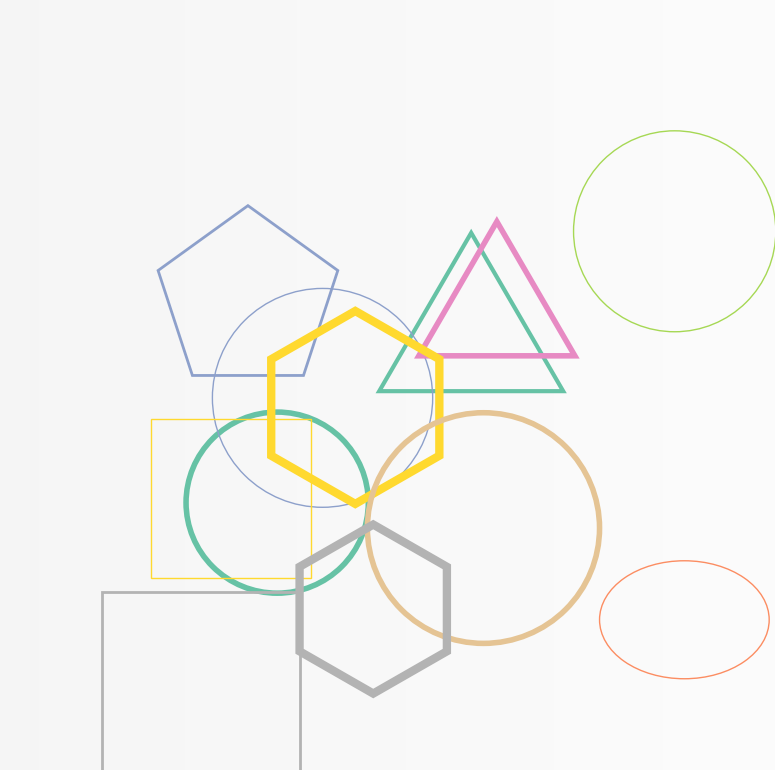[{"shape": "triangle", "thickness": 1.5, "radius": 0.69, "center": [0.608, 0.561]}, {"shape": "circle", "thickness": 2, "radius": 0.59, "center": [0.358, 0.347]}, {"shape": "oval", "thickness": 0.5, "radius": 0.55, "center": [0.883, 0.195]}, {"shape": "circle", "thickness": 0.5, "radius": 0.71, "center": [0.416, 0.483]}, {"shape": "pentagon", "thickness": 1, "radius": 0.61, "center": [0.32, 0.611]}, {"shape": "triangle", "thickness": 2, "radius": 0.58, "center": [0.641, 0.596]}, {"shape": "circle", "thickness": 0.5, "radius": 0.65, "center": [0.871, 0.7]}, {"shape": "hexagon", "thickness": 3, "radius": 0.63, "center": [0.458, 0.471]}, {"shape": "square", "thickness": 0.5, "radius": 0.52, "center": [0.298, 0.353]}, {"shape": "circle", "thickness": 2, "radius": 0.75, "center": [0.624, 0.314]}, {"shape": "hexagon", "thickness": 3, "radius": 0.55, "center": [0.482, 0.209]}, {"shape": "square", "thickness": 1, "radius": 0.64, "center": [0.259, 0.103]}]